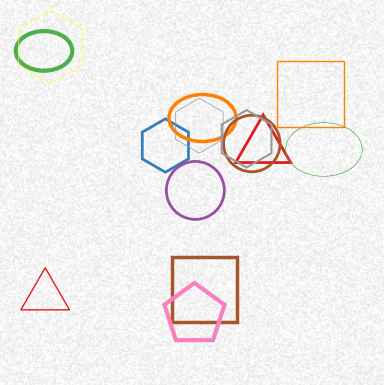[{"shape": "triangle", "thickness": 1, "radius": 0.36, "center": [0.117, 0.232]}, {"shape": "triangle", "thickness": 2, "radius": 0.41, "center": [0.683, 0.619]}, {"shape": "hexagon", "thickness": 2, "radius": 0.35, "center": [0.43, 0.622]}, {"shape": "oval", "thickness": 3, "radius": 0.37, "center": [0.114, 0.868]}, {"shape": "oval", "thickness": 0.5, "radius": 0.5, "center": [0.841, 0.612]}, {"shape": "circle", "thickness": 2, "radius": 0.38, "center": [0.507, 0.505]}, {"shape": "square", "thickness": 1, "radius": 0.43, "center": [0.806, 0.756]}, {"shape": "oval", "thickness": 2.5, "radius": 0.44, "center": [0.526, 0.693]}, {"shape": "hexagon", "thickness": 0.5, "radius": 0.47, "center": [0.131, 0.879]}, {"shape": "circle", "thickness": 2, "radius": 0.37, "center": [0.654, 0.627]}, {"shape": "square", "thickness": 2.5, "radius": 0.42, "center": [0.53, 0.249]}, {"shape": "pentagon", "thickness": 3, "radius": 0.41, "center": [0.505, 0.183]}, {"shape": "hexagon", "thickness": 1.5, "radius": 0.37, "center": [0.641, 0.639]}, {"shape": "hexagon", "thickness": 0.5, "radius": 0.36, "center": [0.518, 0.674]}]